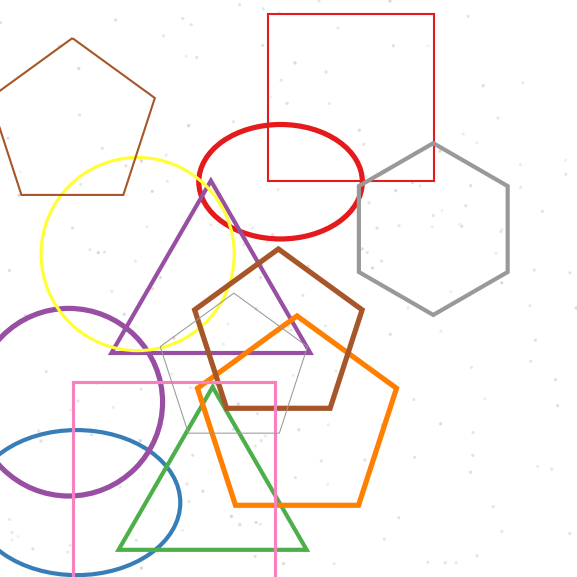[{"shape": "square", "thickness": 1, "radius": 0.72, "center": [0.608, 0.831]}, {"shape": "oval", "thickness": 2.5, "radius": 0.71, "center": [0.486, 0.684]}, {"shape": "oval", "thickness": 2, "radius": 0.9, "center": [0.133, 0.129]}, {"shape": "triangle", "thickness": 2, "radius": 0.94, "center": [0.368, 0.141]}, {"shape": "circle", "thickness": 2.5, "radius": 0.81, "center": [0.119, 0.303]}, {"shape": "triangle", "thickness": 2, "radius": 0.99, "center": [0.365, 0.487]}, {"shape": "pentagon", "thickness": 2.5, "radius": 0.91, "center": [0.514, 0.271]}, {"shape": "circle", "thickness": 1.5, "radius": 0.84, "center": [0.238, 0.559]}, {"shape": "pentagon", "thickness": 2.5, "radius": 0.76, "center": [0.482, 0.415]}, {"shape": "pentagon", "thickness": 1, "radius": 0.75, "center": [0.125, 0.783]}, {"shape": "square", "thickness": 1.5, "radius": 0.88, "center": [0.302, 0.162]}, {"shape": "hexagon", "thickness": 2, "radius": 0.74, "center": [0.75, 0.603]}, {"shape": "pentagon", "thickness": 0.5, "radius": 0.67, "center": [0.405, 0.358]}]